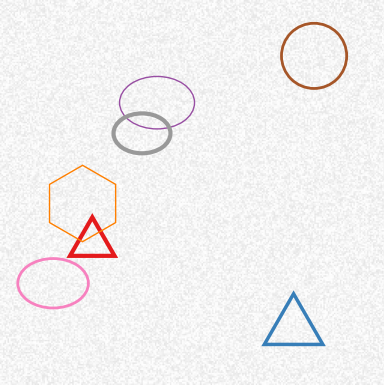[{"shape": "triangle", "thickness": 3, "radius": 0.33, "center": [0.24, 0.369]}, {"shape": "triangle", "thickness": 2.5, "radius": 0.44, "center": [0.763, 0.149]}, {"shape": "oval", "thickness": 1, "radius": 0.49, "center": [0.408, 0.733]}, {"shape": "hexagon", "thickness": 1, "radius": 0.5, "center": [0.215, 0.471]}, {"shape": "circle", "thickness": 2, "radius": 0.42, "center": [0.816, 0.855]}, {"shape": "oval", "thickness": 2, "radius": 0.46, "center": [0.138, 0.264]}, {"shape": "oval", "thickness": 3, "radius": 0.37, "center": [0.369, 0.654]}]